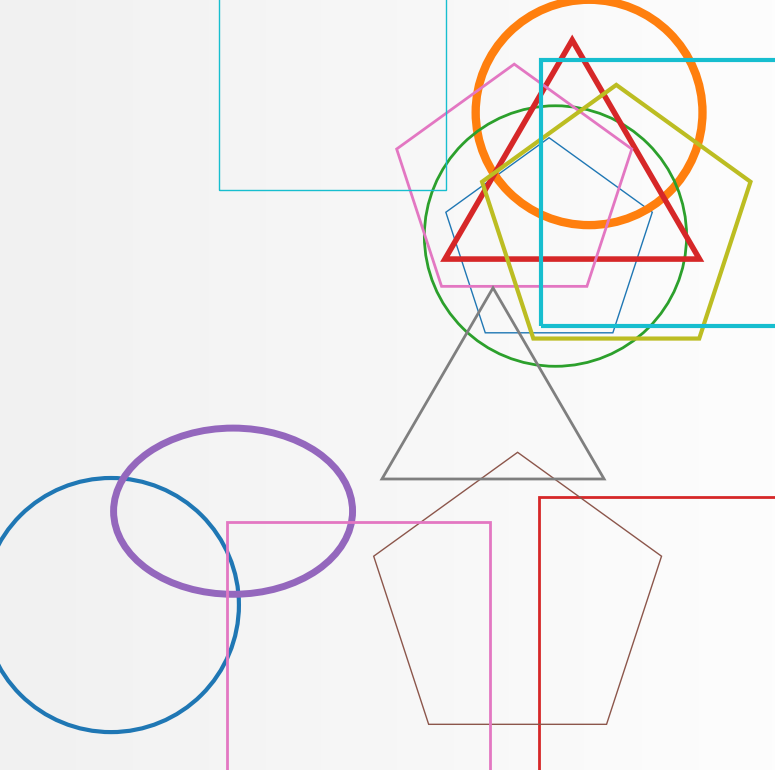[{"shape": "circle", "thickness": 1.5, "radius": 0.83, "center": [0.143, 0.214]}, {"shape": "pentagon", "thickness": 0.5, "radius": 0.7, "center": [0.708, 0.681]}, {"shape": "circle", "thickness": 3, "radius": 0.73, "center": [0.76, 0.854]}, {"shape": "circle", "thickness": 1, "radius": 0.85, "center": [0.717, 0.693]}, {"shape": "triangle", "thickness": 2, "radius": 0.95, "center": [0.738, 0.758]}, {"shape": "square", "thickness": 1, "radius": 0.93, "center": [0.882, 0.168]}, {"shape": "oval", "thickness": 2.5, "radius": 0.77, "center": [0.301, 0.336]}, {"shape": "pentagon", "thickness": 0.5, "radius": 0.98, "center": [0.668, 0.217]}, {"shape": "pentagon", "thickness": 1, "radius": 0.8, "center": [0.664, 0.757]}, {"shape": "square", "thickness": 1, "radius": 0.85, "center": [0.463, 0.152]}, {"shape": "triangle", "thickness": 1, "radius": 0.83, "center": [0.636, 0.461]}, {"shape": "pentagon", "thickness": 1.5, "radius": 0.91, "center": [0.795, 0.708]}, {"shape": "square", "thickness": 0.5, "radius": 0.73, "center": [0.429, 0.9]}, {"shape": "square", "thickness": 1.5, "radius": 0.86, "center": [0.871, 0.749]}]